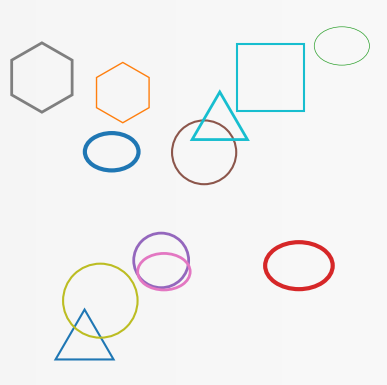[{"shape": "oval", "thickness": 3, "radius": 0.35, "center": [0.288, 0.606]}, {"shape": "triangle", "thickness": 1.5, "radius": 0.43, "center": [0.218, 0.11]}, {"shape": "hexagon", "thickness": 1, "radius": 0.39, "center": [0.317, 0.76]}, {"shape": "oval", "thickness": 0.5, "radius": 0.36, "center": [0.882, 0.881]}, {"shape": "oval", "thickness": 3, "radius": 0.44, "center": [0.771, 0.31]}, {"shape": "circle", "thickness": 2, "radius": 0.35, "center": [0.416, 0.324]}, {"shape": "circle", "thickness": 1.5, "radius": 0.41, "center": [0.527, 0.604]}, {"shape": "oval", "thickness": 2, "radius": 0.34, "center": [0.423, 0.294]}, {"shape": "hexagon", "thickness": 2, "radius": 0.45, "center": [0.108, 0.799]}, {"shape": "circle", "thickness": 1.5, "radius": 0.48, "center": [0.259, 0.219]}, {"shape": "square", "thickness": 1.5, "radius": 0.44, "center": [0.697, 0.8]}, {"shape": "triangle", "thickness": 2, "radius": 0.41, "center": [0.567, 0.679]}]